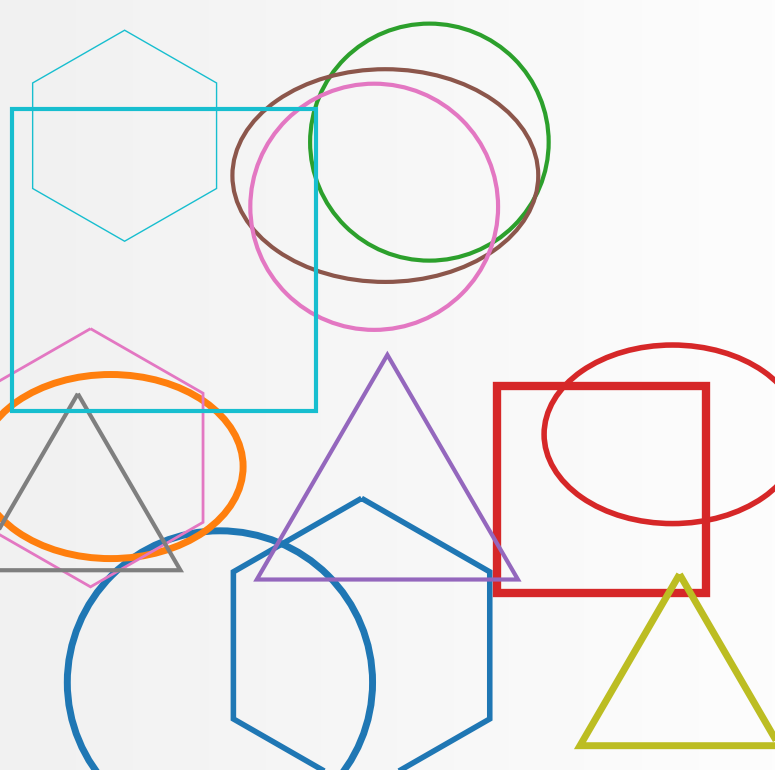[{"shape": "circle", "thickness": 2.5, "radius": 0.98, "center": [0.284, 0.114]}, {"shape": "hexagon", "thickness": 2, "radius": 0.95, "center": [0.467, 0.162]}, {"shape": "oval", "thickness": 2.5, "radius": 0.85, "center": [0.143, 0.394]}, {"shape": "circle", "thickness": 1.5, "radius": 0.77, "center": [0.554, 0.815]}, {"shape": "oval", "thickness": 2, "radius": 0.83, "center": [0.868, 0.436]}, {"shape": "square", "thickness": 3, "radius": 0.67, "center": [0.776, 0.364]}, {"shape": "triangle", "thickness": 1.5, "radius": 0.97, "center": [0.5, 0.345]}, {"shape": "oval", "thickness": 1.5, "radius": 0.99, "center": [0.497, 0.772]}, {"shape": "hexagon", "thickness": 1, "radius": 0.84, "center": [0.117, 0.405]}, {"shape": "circle", "thickness": 1.5, "radius": 0.8, "center": [0.483, 0.731]}, {"shape": "triangle", "thickness": 1.5, "radius": 0.76, "center": [0.1, 0.336]}, {"shape": "triangle", "thickness": 2.5, "radius": 0.74, "center": [0.877, 0.106]}, {"shape": "hexagon", "thickness": 0.5, "radius": 0.69, "center": [0.161, 0.824]}, {"shape": "square", "thickness": 1.5, "radius": 0.98, "center": [0.212, 0.662]}]